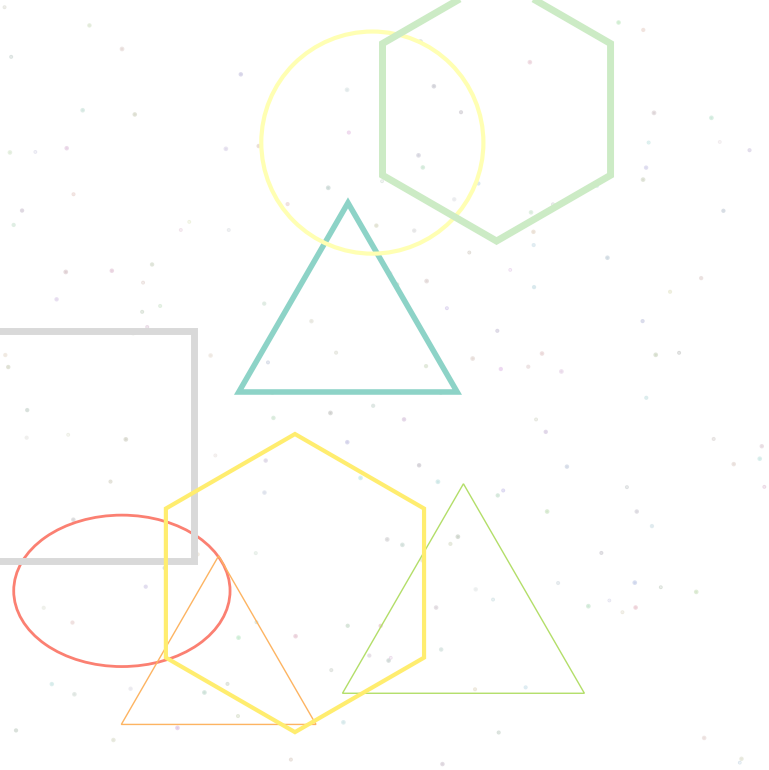[{"shape": "triangle", "thickness": 2, "radius": 0.82, "center": [0.452, 0.573]}, {"shape": "circle", "thickness": 1.5, "radius": 0.72, "center": [0.484, 0.815]}, {"shape": "oval", "thickness": 1, "radius": 0.7, "center": [0.158, 0.233]}, {"shape": "triangle", "thickness": 0.5, "radius": 0.73, "center": [0.284, 0.132]}, {"shape": "triangle", "thickness": 0.5, "radius": 0.91, "center": [0.602, 0.19]}, {"shape": "square", "thickness": 2.5, "radius": 0.74, "center": [0.104, 0.421]}, {"shape": "hexagon", "thickness": 2.5, "radius": 0.85, "center": [0.645, 0.858]}, {"shape": "hexagon", "thickness": 1.5, "radius": 0.97, "center": [0.383, 0.243]}]